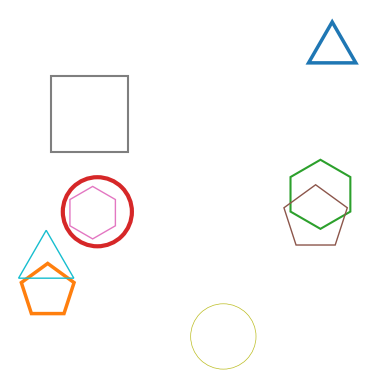[{"shape": "triangle", "thickness": 2.5, "radius": 0.35, "center": [0.863, 0.872]}, {"shape": "pentagon", "thickness": 2.5, "radius": 0.36, "center": [0.124, 0.244]}, {"shape": "hexagon", "thickness": 1.5, "radius": 0.45, "center": [0.832, 0.495]}, {"shape": "circle", "thickness": 3, "radius": 0.45, "center": [0.253, 0.45]}, {"shape": "pentagon", "thickness": 1, "radius": 0.43, "center": [0.82, 0.434]}, {"shape": "hexagon", "thickness": 1, "radius": 0.34, "center": [0.241, 0.448]}, {"shape": "square", "thickness": 1.5, "radius": 0.5, "center": [0.233, 0.703]}, {"shape": "circle", "thickness": 0.5, "radius": 0.42, "center": [0.58, 0.126]}, {"shape": "triangle", "thickness": 1, "radius": 0.41, "center": [0.12, 0.319]}]